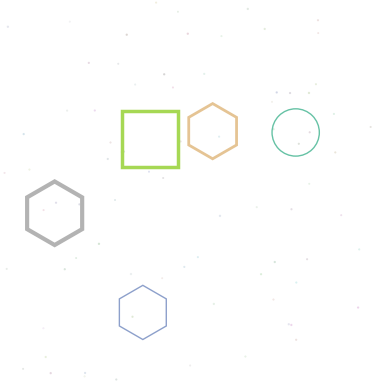[{"shape": "circle", "thickness": 1, "radius": 0.31, "center": [0.768, 0.656]}, {"shape": "hexagon", "thickness": 1, "radius": 0.35, "center": [0.371, 0.188]}, {"shape": "square", "thickness": 2.5, "radius": 0.36, "center": [0.39, 0.639]}, {"shape": "hexagon", "thickness": 2, "radius": 0.36, "center": [0.552, 0.659]}, {"shape": "hexagon", "thickness": 3, "radius": 0.41, "center": [0.142, 0.446]}]